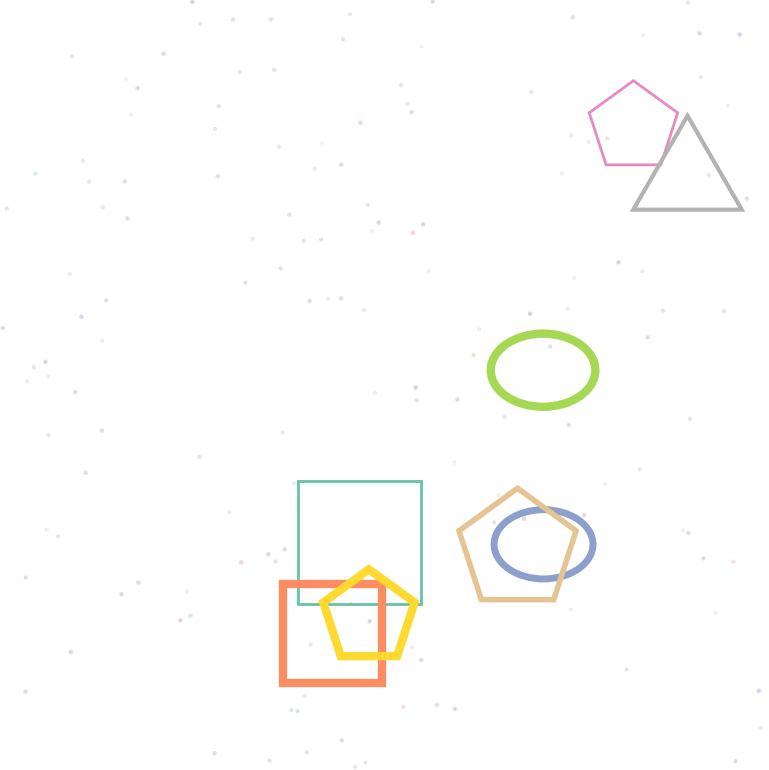[{"shape": "square", "thickness": 1, "radius": 0.4, "center": [0.467, 0.296]}, {"shape": "square", "thickness": 3, "radius": 0.32, "center": [0.432, 0.177]}, {"shape": "oval", "thickness": 2.5, "radius": 0.32, "center": [0.706, 0.293]}, {"shape": "pentagon", "thickness": 1, "radius": 0.3, "center": [0.823, 0.835]}, {"shape": "oval", "thickness": 3, "radius": 0.34, "center": [0.705, 0.519]}, {"shape": "pentagon", "thickness": 3, "radius": 0.31, "center": [0.479, 0.198]}, {"shape": "pentagon", "thickness": 2, "radius": 0.4, "center": [0.672, 0.286]}, {"shape": "triangle", "thickness": 1.5, "radius": 0.41, "center": [0.893, 0.768]}]